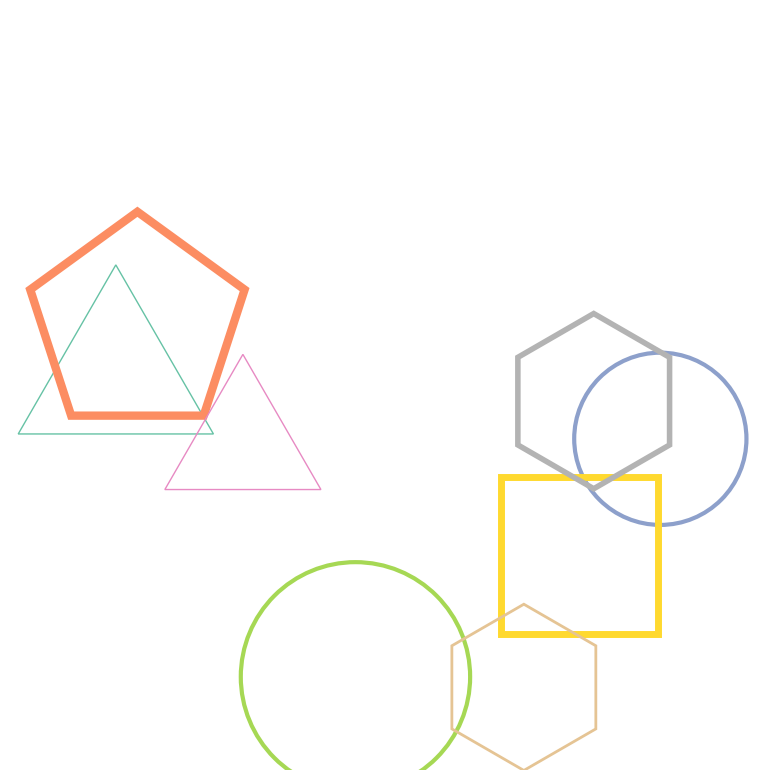[{"shape": "triangle", "thickness": 0.5, "radius": 0.73, "center": [0.15, 0.51]}, {"shape": "pentagon", "thickness": 3, "radius": 0.73, "center": [0.178, 0.579]}, {"shape": "circle", "thickness": 1.5, "radius": 0.56, "center": [0.858, 0.43]}, {"shape": "triangle", "thickness": 0.5, "radius": 0.59, "center": [0.315, 0.423]}, {"shape": "circle", "thickness": 1.5, "radius": 0.74, "center": [0.462, 0.121]}, {"shape": "square", "thickness": 2.5, "radius": 0.51, "center": [0.753, 0.278]}, {"shape": "hexagon", "thickness": 1, "radius": 0.54, "center": [0.68, 0.107]}, {"shape": "hexagon", "thickness": 2, "radius": 0.57, "center": [0.771, 0.479]}]